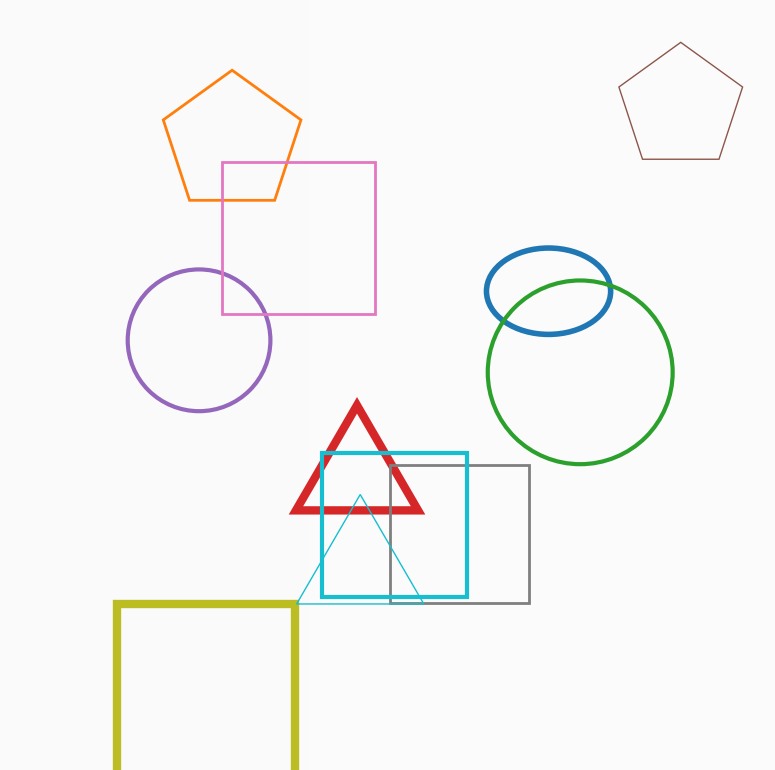[{"shape": "oval", "thickness": 2, "radius": 0.4, "center": [0.708, 0.622]}, {"shape": "pentagon", "thickness": 1, "radius": 0.47, "center": [0.3, 0.815]}, {"shape": "circle", "thickness": 1.5, "radius": 0.6, "center": [0.749, 0.516]}, {"shape": "triangle", "thickness": 3, "radius": 0.45, "center": [0.461, 0.383]}, {"shape": "circle", "thickness": 1.5, "radius": 0.46, "center": [0.257, 0.558]}, {"shape": "pentagon", "thickness": 0.5, "radius": 0.42, "center": [0.878, 0.861]}, {"shape": "square", "thickness": 1, "radius": 0.49, "center": [0.385, 0.691]}, {"shape": "square", "thickness": 1, "radius": 0.45, "center": [0.592, 0.306]}, {"shape": "square", "thickness": 3, "radius": 0.58, "center": [0.266, 0.1]}, {"shape": "triangle", "thickness": 0.5, "radius": 0.47, "center": [0.465, 0.263]}, {"shape": "square", "thickness": 1.5, "radius": 0.47, "center": [0.509, 0.318]}]